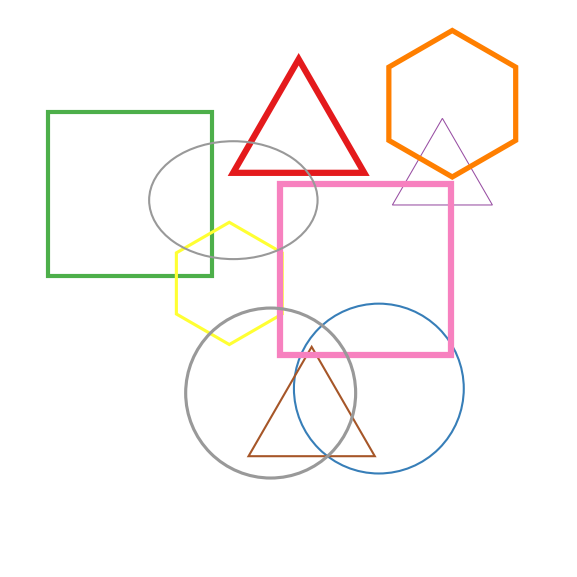[{"shape": "triangle", "thickness": 3, "radius": 0.66, "center": [0.517, 0.765]}, {"shape": "circle", "thickness": 1, "radius": 0.74, "center": [0.656, 0.326]}, {"shape": "square", "thickness": 2, "radius": 0.71, "center": [0.225, 0.663]}, {"shape": "triangle", "thickness": 0.5, "radius": 0.5, "center": [0.766, 0.694]}, {"shape": "hexagon", "thickness": 2.5, "radius": 0.63, "center": [0.783, 0.819]}, {"shape": "hexagon", "thickness": 1.5, "radius": 0.53, "center": [0.397, 0.508]}, {"shape": "triangle", "thickness": 1, "radius": 0.63, "center": [0.54, 0.272]}, {"shape": "square", "thickness": 3, "radius": 0.74, "center": [0.633, 0.533]}, {"shape": "oval", "thickness": 1, "radius": 0.73, "center": [0.404, 0.653]}, {"shape": "circle", "thickness": 1.5, "radius": 0.74, "center": [0.469, 0.319]}]